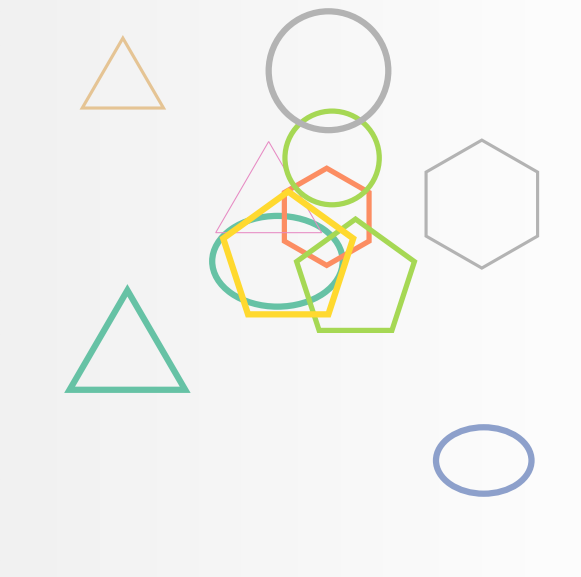[{"shape": "oval", "thickness": 3, "radius": 0.56, "center": [0.477, 0.547]}, {"shape": "triangle", "thickness": 3, "radius": 0.57, "center": [0.219, 0.382]}, {"shape": "hexagon", "thickness": 2.5, "radius": 0.42, "center": [0.562, 0.624]}, {"shape": "oval", "thickness": 3, "radius": 0.41, "center": [0.832, 0.202]}, {"shape": "triangle", "thickness": 0.5, "radius": 0.53, "center": [0.462, 0.649]}, {"shape": "circle", "thickness": 2.5, "radius": 0.41, "center": [0.571, 0.726]}, {"shape": "pentagon", "thickness": 2.5, "radius": 0.53, "center": [0.612, 0.513]}, {"shape": "pentagon", "thickness": 3, "radius": 0.59, "center": [0.496, 0.55]}, {"shape": "triangle", "thickness": 1.5, "radius": 0.4, "center": [0.211, 0.852]}, {"shape": "circle", "thickness": 3, "radius": 0.51, "center": [0.565, 0.877]}, {"shape": "hexagon", "thickness": 1.5, "radius": 0.55, "center": [0.829, 0.646]}]